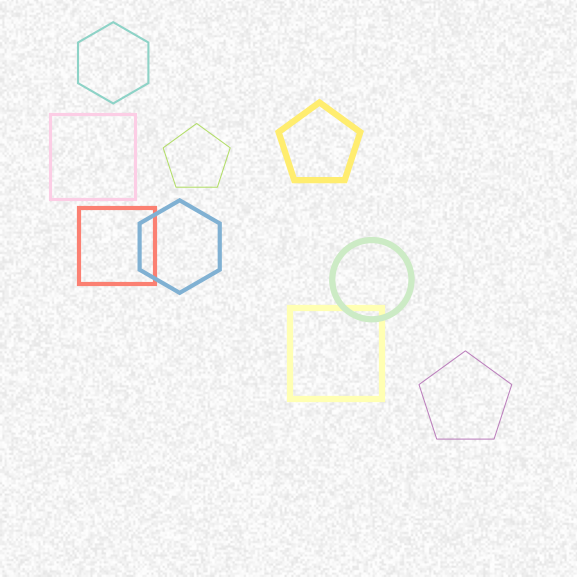[{"shape": "hexagon", "thickness": 1, "radius": 0.35, "center": [0.196, 0.89]}, {"shape": "square", "thickness": 3, "radius": 0.4, "center": [0.582, 0.387]}, {"shape": "square", "thickness": 2, "radius": 0.33, "center": [0.203, 0.573]}, {"shape": "hexagon", "thickness": 2, "radius": 0.4, "center": [0.311, 0.572]}, {"shape": "pentagon", "thickness": 0.5, "radius": 0.31, "center": [0.341, 0.724]}, {"shape": "square", "thickness": 1.5, "radius": 0.37, "center": [0.161, 0.727]}, {"shape": "pentagon", "thickness": 0.5, "radius": 0.42, "center": [0.806, 0.307]}, {"shape": "circle", "thickness": 3, "radius": 0.34, "center": [0.644, 0.515]}, {"shape": "pentagon", "thickness": 3, "radius": 0.37, "center": [0.553, 0.747]}]